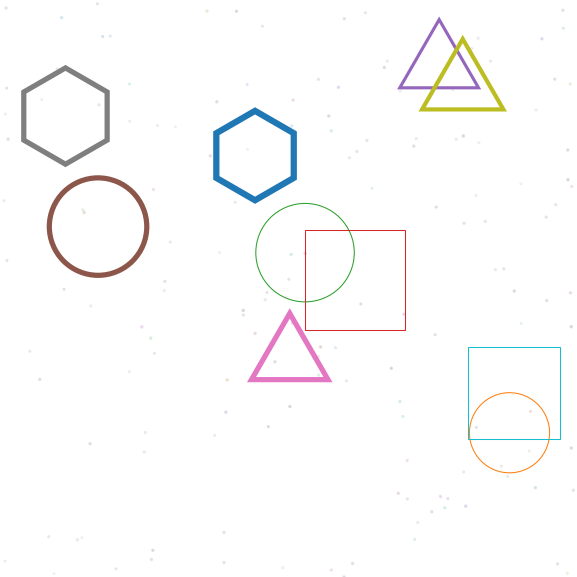[{"shape": "hexagon", "thickness": 3, "radius": 0.39, "center": [0.442, 0.73]}, {"shape": "circle", "thickness": 0.5, "radius": 0.35, "center": [0.882, 0.25]}, {"shape": "circle", "thickness": 0.5, "radius": 0.43, "center": [0.528, 0.562]}, {"shape": "square", "thickness": 0.5, "radius": 0.43, "center": [0.614, 0.514]}, {"shape": "triangle", "thickness": 1.5, "radius": 0.39, "center": [0.76, 0.886]}, {"shape": "circle", "thickness": 2.5, "radius": 0.42, "center": [0.17, 0.607]}, {"shape": "triangle", "thickness": 2.5, "radius": 0.38, "center": [0.502, 0.38]}, {"shape": "hexagon", "thickness": 2.5, "radius": 0.42, "center": [0.113, 0.798]}, {"shape": "triangle", "thickness": 2, "radius": 0.41, "center": [0.801, 0.85]}, {"shape": "square", "thickness": 0.5, "radius": 0.4, "center": [0.89, 0.319]}]